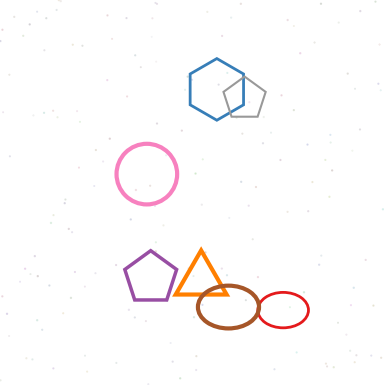[{"shape": "oval", "thickness": 2, "radius": 0.33, "center": [0.735, 0.195]}, {"shape": "hexagon", "thickness": 2, "radius": 0.4, "center": [0.563, 0.768]}, {"shape": "pentagon", "thickness": 2.5, "radius": 0.35, "center": [0.391, 0.278]}, {"shape": "triangle", "thickness": 3, "radius": 0.38, "center": [0.522, 0.273]}, {"shape": "oval", "thickness": 3, "radius": 0.4, "center": [0.593, 0.202]}, {"shape": "circle", "thickness": 3, "radius": 0.39, "center": [0.381, 0.548]}, {"shape": "pentagon", "thickness": 1.5, "radius": 0.29, "center": [0.635, 0.743]}]